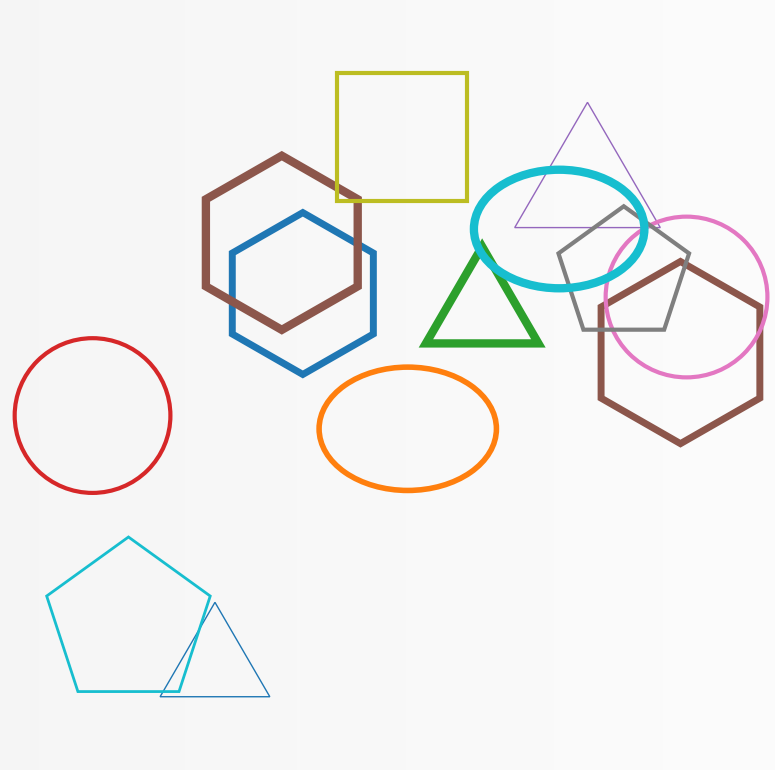[{"shape": "triangle", "thickness": 0.5, "radius": 0.41, "center": [0.277, 0.136]}, {"shape": "hexagon", "thickness": 2.5, "radius": 0.53, "center": [0.391, 0.619]}, {"shape": "oval", "thickness": 2, "radius": 0.57, "center": [0.526, 0.443]}, {"shape": "triangle", "thickness": 3, "radius": 0.42, "center": [0.622, 0.596]}, {"shape": "circle", "thickness": 1.5, "radius": 0.5, "center": [0.119, 0.46]}, {"shape": "triangle", "thickness": 0.5, "radius": 0.54, "center": [0.758, 0.759]}, {"shape": "hexagon", "thickness": 2.5, "radius": 0.59, "center": [0.878, 0.542]}, {"shape": "hexagon", "thickness": 3, "radius": 0.57, "center": [0.364, 0.685]}, {"shape": "circle", "thickness": 1.5, "radius": 0.52, "center": [0.886, 0.614]}, {"shape": "pentagon", "thickness": 1.5, "radius": 0.44, "center": [0.805, 0.644]}, {"shape": "square", "thickness": 1.5, "radius": 0.42, "center": [0.519, 0.822]}, {"shape": "pentagon", "thickness": 1, "radius": 0.55, "center": [0.166, 0.192]}, {"shape": "oval", "thickness": 3, "radius": 0.55, "center": [0.721, 0.703]}]